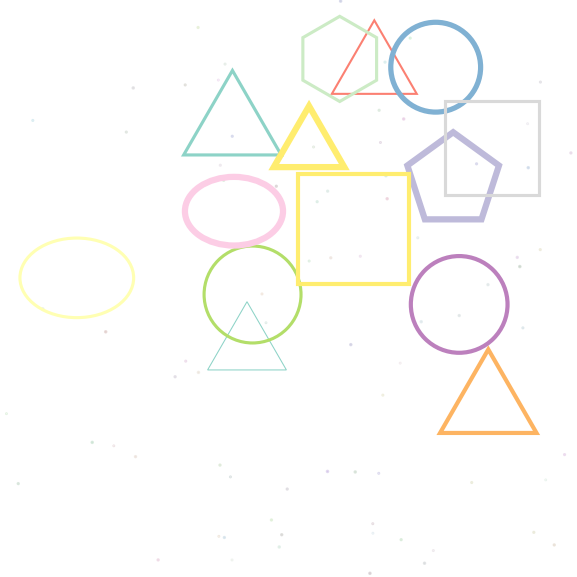[{"shape": "triangle", "thickness": 0.5, "radius": 0.39, "center": [0.428, 0.398]}, {"shape": "triangle", "thickness": 1.5, "radius": 0.49, "center": [0.403, 0.78]}, {"shape": "oval", "thickness": 1.5, "radius": 0.49, "center": [0.133, 0.518]}, {"shape": "pentagon", "thickness": 3, "radius": 0.42, "center": [0.785, 0.687]}, {"shape": "triangle", "thickness": 1, "radius": 0.42, "center": [0.648, 0.879]}, {"shape": "circle", "thickness": 2.5, "radius": 0.39, "center": [0.754, 0.883]}, {"shape": "triangle", "thickness": 2, "radius": 0.48, "center": [0.846, 0.298]}, {"shape": "circle", "thickness": 1.5, "radius": 0.42, "center": [0.437, 0.489]}, {"shape": "oval", "thickness": 3, "radius": 0.42, "center": [0.405, 0.633]}, {"shape": "square", "thickness": 1.5, "radius": 0.41, "center": [0.852, 0.744]}, {"shape": "circle", "thickness": 2, "radius": 0.42, "center": [0.795, 0.472]}, {"shape": "hexagon", "thickness": 1.5, "radius": 0.37, "center": [0.588, 0.897]}, {"shape": "triangle", "thickness": 3, "radius": 0.35, "center": [0.535, 0.745]}, {"shape": "square", "thickness": 2, "radius": 0.48, "center": [0.612, 0.603]}]